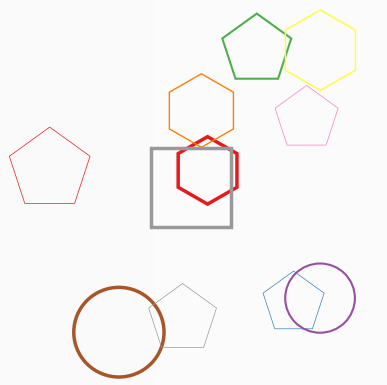[{"shape": "hexagon", "thickness": 2.5, "radius": 0.44, "center": [0.536, 0.557]}, {"shape": "pentagon", "thickness": 0.5, "radius": 0.55, "center": [0.128, 0.56]}, {"shape": "pentagon", "thickness": 0.5, "radius": 0.41, "center": [0.758, 0.213]}, {"shape": "pentagon", "thickness": 1.5, "radius": 0.47, "center": [0.663, 0.871]}, {"shape": "circle", "thickness": 1.5, "radius": 0.45, "center": [0.826, 0.226]}, {"shape": "hexagon", "thickness": 1, "radius": 0.48, "center": [0.52, 0.713]}, {"shape": "hexagon", "thickness": 1, "radius": 0.52, "center": [0.827, 0.87]}, {"shape": "circle", "thickness": 2.5, "radius": 0.58, "center": [0.307, 0.137]}, {"shape": "pentagon", "thickness": 0.5, "radius": 0.43, "center": [0.791, 0.692]}, {"shape": "pentagon", "thickness": 0.5, "radius": 0.46, "center": [0.471, 0.171]}, {"shape": "square", "thickness": 2.5, "radius": 0.51, "center": [0.493, 0.512]}]